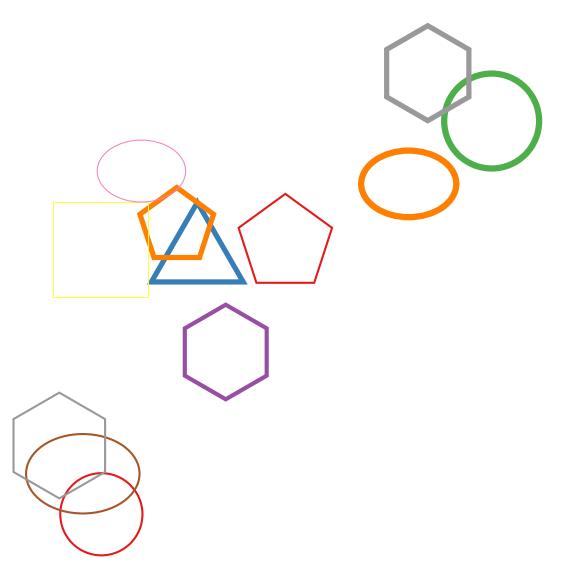[{"shape": "pentagon", "thickness": 1, "radius": 0.43, "center": [0.494, 0.578]}, {"shape": "circle", "thickness": 1, "radius": 0.36, "center": [0.176, 0.109]}, {"shape": "triangle", "thickness": 2.5, "radius": 0.46, "center": [0.342, 0.557]}, {"shape": "circle", "thickness": 3, "radius": 0.41, "center": [0.851, 0.79]}, {"shape": "hexagon", "thickness": 2, "radius": 0.41, "center": [0.391, 0.39]}, {"shape": "oval", "thickness": 3, "radius": 0.41, "center": [0.708, 0.681]}, {"shape": "pentagon", "thickness": 2.5, "radius": 0.33, "center": [0.306, 0.607]}, {"shape": "square", "thickness": 0.5, "radius": 0.41, "center": [0.174, 0.567]}, {"shape": "oval", "thickness": 1, "radius": 0.49, "center": [0.143, 0.179]}, {"shape": "oval", "thickness": 0.5, "radius": 0.38, "center": [0.245, 0.703]}, {"shape": "hexagon", "thickness": 2.5, "radius": 0.41, "center": [0.741, 0.872]}, {"shape": "hexagon", "thickness": 1, "radius": 0.46, "center": [0.103, 0.228]}]